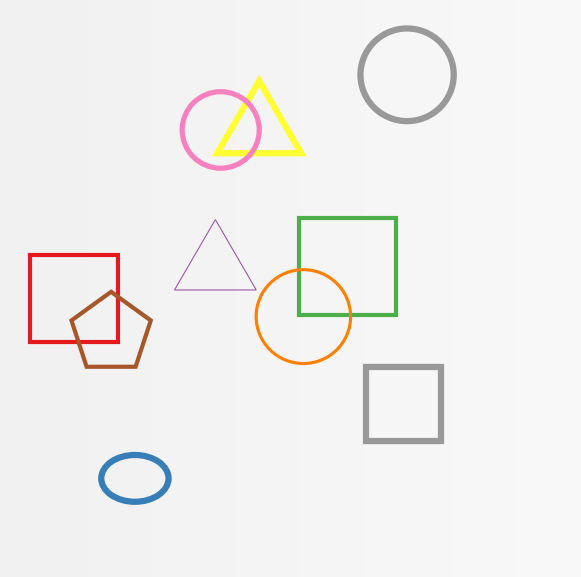[{"shape": "square", "thickness": 2, "radius": 0.38, "center": [0.127, 0.482]}, {"shape": "oval", "thickness": 3, "radius": 0.29, "center": [0.232, 0.171]}, {"shape": "square", "thickness": 2, "radius": 0.42, "center": [0.598, 0.538]}, {"shape": "triangle", "thickness": 0.5, "radius": 0.41, "center": [0.371, 0.538]}, {"shape": "circle", "thickness": 1.5, "radius": 0.41, "center": [0.522, 0.451]}, {"shape": "triangle", "thickness": 3, "radius": 0.42, "center": [0.446, 0.776]}, {"shape": "pentagon", "thickness": 2, "radius": 0.36, "center": [0.191, 0.422]}, {"shape": "circle", "thickness": 2.5, "radius": 0.33, "center": [0.38, 0.774]}, {"shape": "circle", "thickness": 3, "radius": 0.4, "center": [0.7, 0.87]}, {"shape": "square", "thickness": 3, "radius": 0.32, "center": [0.695, 0.299]}]